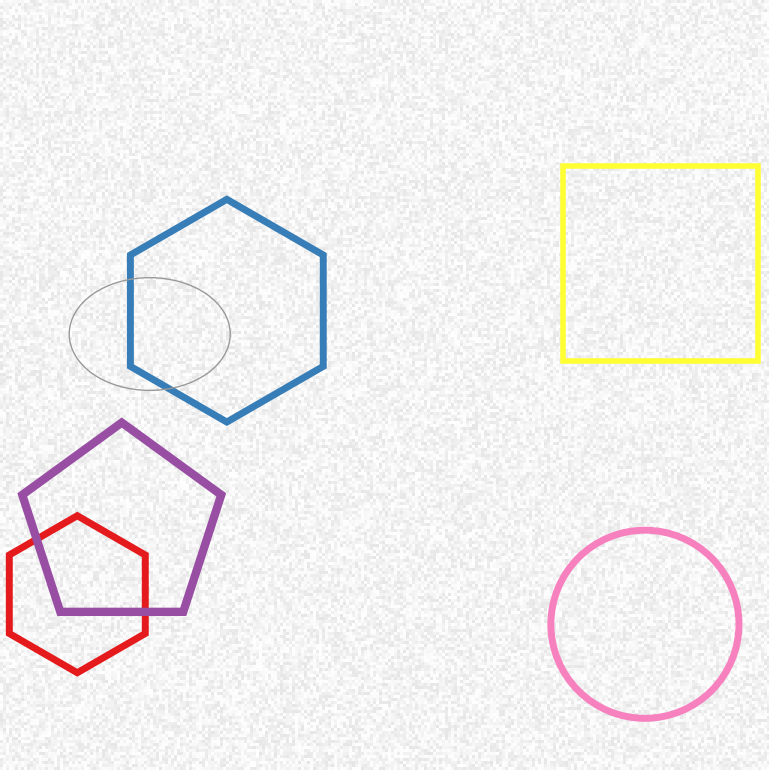[{"shape": "hexagon", "thickness": 2.5, "radius": 0.51, "center": [0.1, 0.228]}, {"shape": "hexagon", "thickness": 2.5, "radius": 0.72, "center": [0.295, 0.597]}, {"shape": "pentagon", "thickness": 3, "radius": 0.68, "center": [0.158, 0.315]}, {"shape": "square", "thickness": 2, "radius": 0.63, "center": [0.858, 0.658]}, {"shape": "circle", "thickness": 2.5, "radius": 0.61, "center": [0.838, 0.189]}, {"shape": "oval", "thickness": 0.5, "radius": 0.52, "center": [0.194, 0.566]}]